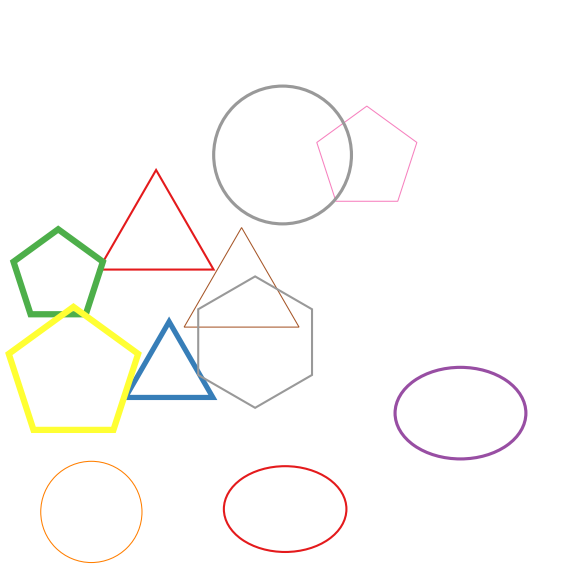[{"shape": "triangle", "thickness": 1, "radius": 0.57, "center": [0.27, 0.59]}, {"shape": "oval", "thickness": 1, "radius": 0.53, "center": [0.494, 0.118]}, {"shape": "triangle", "thickness": 2.5, "radius": 0.44, "center": [0.293, 0.355]}, {"shape": "pentagon", "thickness": 3, "radius": 0.41, "center": [0.101, 0.521]}, {"shape": "oval", "thickness": 1.5, "radius": 0.57, "center": [0.797, 0.284]}, {"shape": "circle", "thickness": 0.5, "radius": 0.44, "center": [0.158, 0.113]}, {"shape": "pentagon", "thickness": 3, "radius": 0.59, "center": [0.127, 0.35]}, {"shape": "triangle", "thickness": 0.5, "radius": 0.57, "center": [0.418, 0.49]}, {"shape": "pentagon", "thickness": 0.5, "radius": 0.46, "center": [0.635, 0.724]}, {"shape": "hexagon", "thickness": 1, "radius": 0.57, "center": [0.442, 0.407]}, {"shape": "circle", "thickness": 1.5, "radius": 0.6, "center": [0.489, 0.731]}]